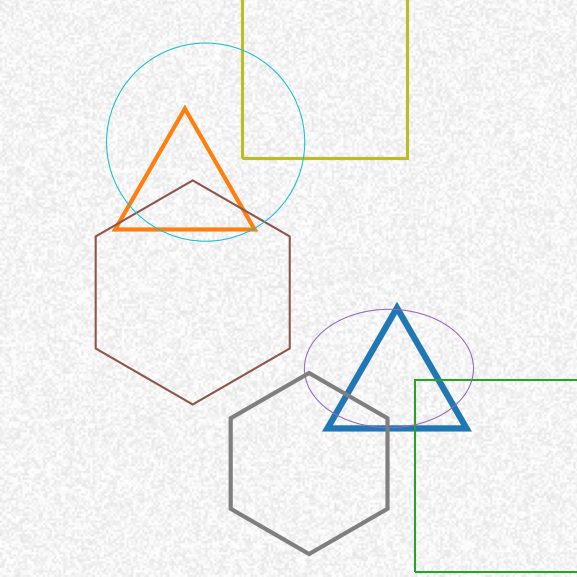[{"shape": "triangle", "thickness": 3, "radius": 0.7, "center": [0.687, 0.327]}, {"shape": "triangle", "thickness": 2, "radius": 0.7, "center": [0.32, 0.671]}, {"shape": "square", "thickness": 1, "radius": 0.83, "center": [0.884, 0.175]}, {"shape": "oval", "thickness": 0.5, "radius": 0.73, "center": [0.673, 0.361]}, {"shape": "hexagon", "thickness": 1, "radius": 0.97, "center": [0.334, 0.493]}, {"shape": "hexagon", "thickness": 2, "radius": 0.78, "center": [0.535, 0.197]}, {"shape": "square", "thickness": 1.5, "radius": 0.72, "center": [0.562, 0.868]}, {"shape": "circle", "thickness": 0.5, "radius": 0.86, "center": [0.356, 0.753]}]